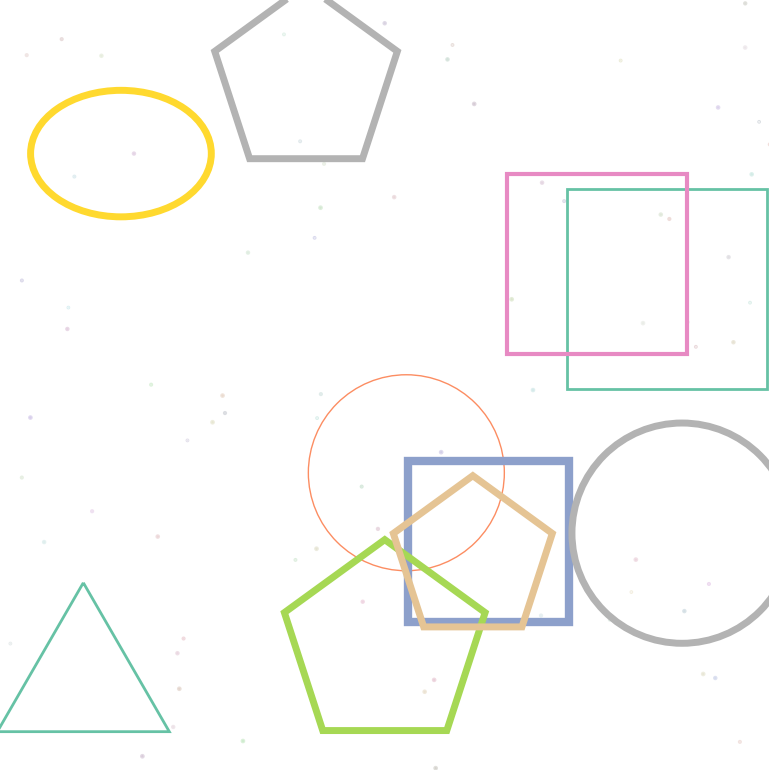[{"shape": "triangle", "thickness": 1, "radius": 0.64, "center": [0.108, 0.114]}, {"shape": "square", "thickness": 1, "radius": 0.65, "center": [0.866, 0.625]}, {"shape": "circle", "thickness": 0.5, "radius": 0.64, "center": [0.528, 0.386]}, {"shape": "square", "thickness": 3, "radius": 0.52, "center": [0.635, 0.297]}, {"shape": "square", "thickness": 1.5, "radius": 0.58, "center": [0.775, 0.658]}, {"shape": "pentagon", "thickness": 2.5, "radius": 0.69, "center": [0.5, 0.162]}, {"shape": "oval", "thickness": 2.5, "radius": 0.59, "center": [0.157, 0.801]}, {"shape": "pentagon", "thickness": 2.5, "radius": 0.54, "center": [0.614, 0.274]}, {"shape": "circle", "thickness": 2.5, "radius": 0.72, "center": [0.886, 0.308]}, {"shape": "pentagon", "thickness": 2.5, "radius": 0.62, "center": [0.397, 0.895]}]